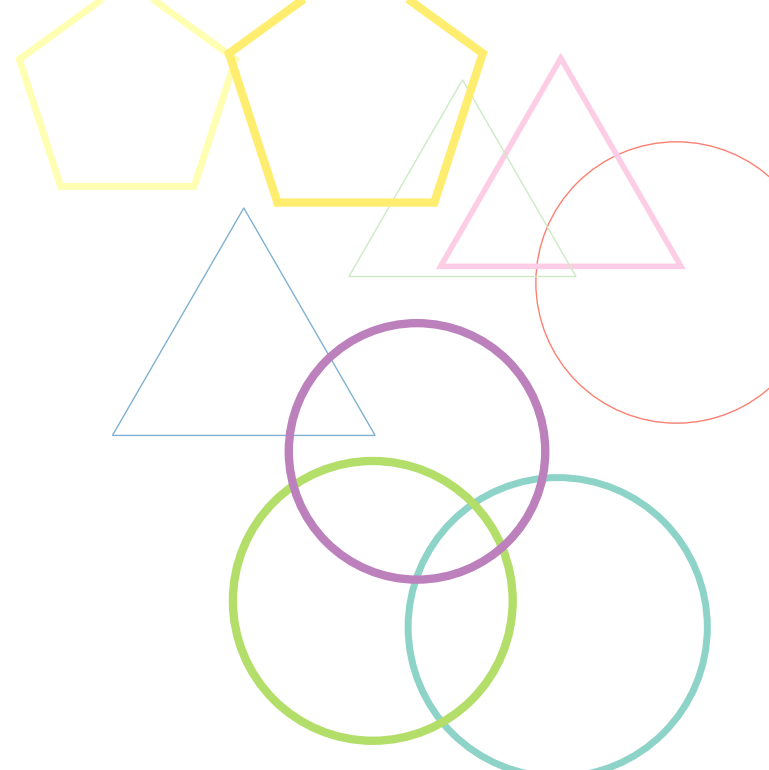[{"shape": "circle", "thickness": 2.5, "radius": 0.97, "center": [0.724, 0.185]}, {"shape": "pentagon", "thickness": 2.5, "radius": 0.74, "center": [0.165, 0.877]}, {"shape": "circle", "thickness": 0.5, "radius": 0.91, "center": [0.879, 0.633]}, {"shape": "triangle", "thickness": 0.5, "radius": 0.98, "center": [0.317, 0.533]}, {"shape": "circle", "thickness": 3, "radius": 0.91, "center": [0.484, 0.22]}, {"shape": "triangle", "thickness": 2, "radius": 0.9, "center": [0.728, 0.744]}, {"shape": "circle", "thickness": 3, "radius": 0.83, "center": [0.542, 0.414]}, {"shape": "triangle", "thickness": 0.5, "radius": 0.85, "center": [0.601, 0.726]}, {"shape": "pentagon", "thickness": 3, "radius": 0.87, "center": [0.462, 0.877]}]